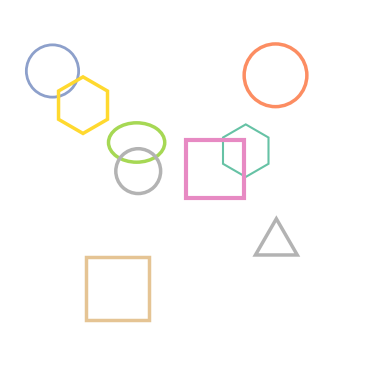[{"shape": "hexagon", "thickness": 1.5, "radius": 0.34, "center": [0.638, 0.609]}, {"shape": "circle", "thickness": 2.5, "radius": 0.41, "center": [0.716, 0.804]}, {"shape": "circle", "thickness": 2, "radius": 0.34, "center": [0.136, 0.816]}, {"shape": "square", "thickness": 3, "radius": 0.38, "center": [0.559, 0.562]}, {"shape": "oval", "thickness": 2.5, "radius": 0.37, "center": [0.355, 0.63]}, {"shape": "hexagon", "thickness": 2.5, "radius": 0.37, "center": [0.216, 0.727]}, {"shape": "square", "thickness": 2.5, "radius": 0.4, "center": [0.305, 0.25]}, {"shape": "triangle", "thickness": 2.5, "radius": 0.31, "center": [0.718, 0.369]}, {"shape": "circle", "thickness": 2.5, "radius": 0.29, "center": [0.359, 0.556]}]